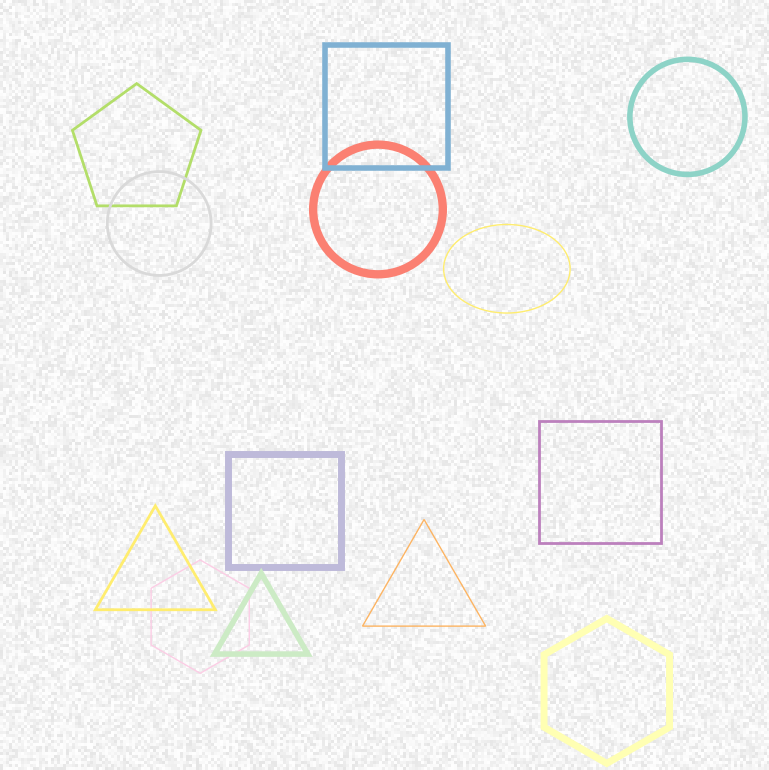[{"shape": "circle", "thickness": 2, "radius": 0.37, "center": [0.893, 0.848]}, {"shape": "hexagon", "thickness": 2.5, "radius": 0.47, "center": [0.788, 0.103]}, {"shape": "square", "thickness": 2.5, "radius": 0.37, "center": [0.37, 0.337]}, {"shape": "circle", "thickness": 3, "radius": 0.42, "center": [0.491, 0.728]}, {"shape": "square", "thickness": 2, "radius": 0.4, "center": [0.502, 0.862]}, {"shape": "triangle", "thickness": 0.5, "radius": 0.46, "center": [0.551, 0.233]}, {"shape": "pentagon", "thickness": 1, "radius": 0.44, "center": [0.178, 0.804]}, {"shape": "hexagon", "thickness": 0.5, "radius": 0.37, "center": [0.26, 0.199]}, {"shape": "circle", "thickness": 1, "radius": 0.34, "center": [0.207, 0.71]}, {"shape": "square", "thickness": 1, "radius": 0.4, "center": [0.779, 0.374]}, {"shape": "triangle", "thickness": 2, "radius": 0.35, "center": [0.339, 0.186]}, {"shape": "oval", "thickness": 0.5, "radius": 0.41, "center": [0.658, 0.651]}, {"shape": "triangle", "thickness": 1, "radius": 0.45, "center": [0.202, 0.253]}]